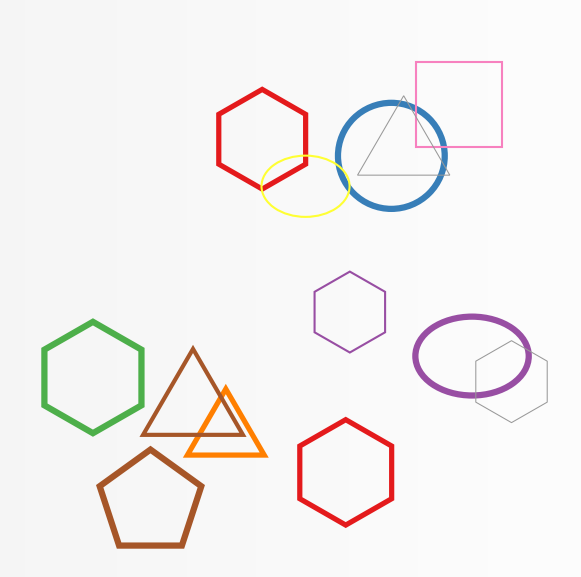[{"shape": "hexagon", "thickness": 2.5, "radius": 0.43, "center": [0.451, 0.758]}, {"shape": "hexagon", "thickness": 2.5, "radius": 0.46, "center": [0.595, 0.181]}, {"shape": "circle", "thickness": 3, "radius": 0.46, "center": [0.673, 0.729]}, {"shape": "hexagon", "thickness": 3, "radius": 0.48, "center": [0.16, 0.345]}, {"shape": "oval", "thickness": 3, "radius": 0.49, "center": [0.812, 0.383]}, {"shape": "hexagon", "thickness": 1, "radius": 0.35, "center": [0.602, 0.459]}, {"shape": "triangle", "thickness": 2.5, "radius": 0.38, "center": [0.388, 0.249]}, {"shape": "oval", "thickness": 1, "radius": 0.38, "center": [0.526, 0.677]}, {"shape": "pentagon", "thickness": 3, "radius": 0.46, "center": [0.259, 0.129]}, {"shape": "triangle", "thickness": 2, "radius": 0.5, "center": [0.332, 0.296]}, {"shape": "square", "thickness": 1, "radius": 0.37, "center": [0.79, 0.818]}, {"shape": "triangle", "thickness": 0.5, "radius": 0.46, "center": [0.694, 0.742]}, {"shape": "hexagon", "thickness": 0.5, "radius": 0.35, "center": [0.88, 0.338]}]